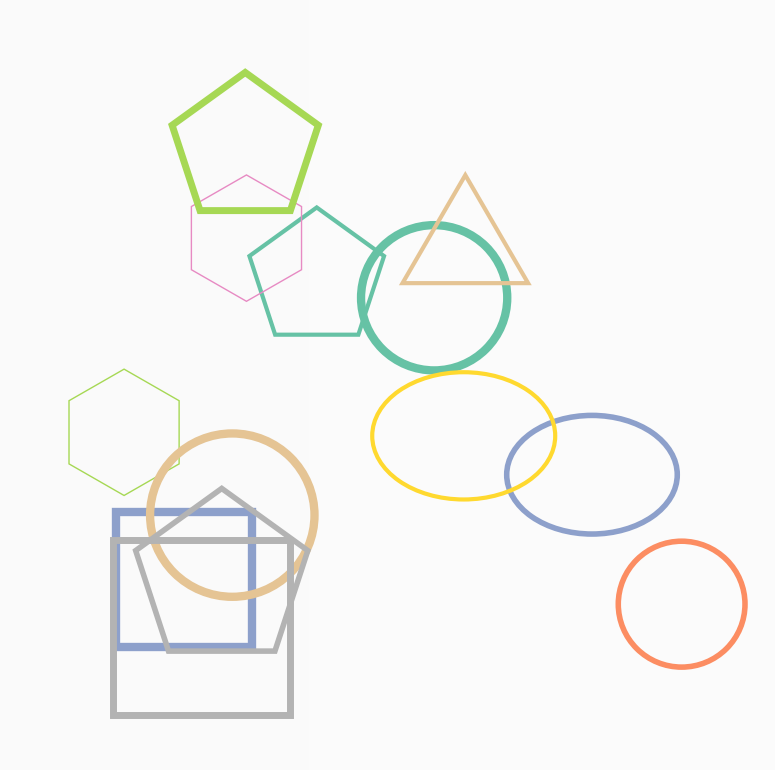[{"shape": "pentagon", "thickness": 1.5, "radius": 0.46, "center": [0.409, 0.639]}, {"shape": "circle", "thickness": 3, "radius": 0.47, "center": [0.56, 0.613]}, {"shape": "circle", "thickness": 2, "radius": 0.41, "center": [0.88, 0.215]}, {"shape": "oval", "thickness": 2, "radius": 0.55, "center": [0.764, 0.383]}, {"shape": "square", "thickness": 3, "radius": 0.44, "center": [0.237, 0.248]}, {"shape": "hexagon", "thickness": 0.5, "radius": 0.41, "center": [0.318, 0.691]}, {"shape": "hexagon", "thickness": 0.5, "radius": 0.41, "center": [0.16, 0.439]}, {"shape": "pentagon", "thickness": 2.5, "radius": 0.5, "center": [0.316, 0.807]}, {"shape": "oval", "thickness": 1.5, "radius": 0.59, "center": [0.598, 0.434]}, {"shape": "triangle", "thickness": 1.5, "radius": 0.47, "center": [0.6, 0.679]}, {"shape": "circle", "thickness": 3, "radius": 0.53, "center": [0.3, 0.331]}, {"shape": "square", "thickness": 2.5, "radius": 0.57, "center": [0.26, 0.185]}, {"shape": "pentagon", "thickness": 2, "radius": 0.58, "center": [0.286, 0.249]}]